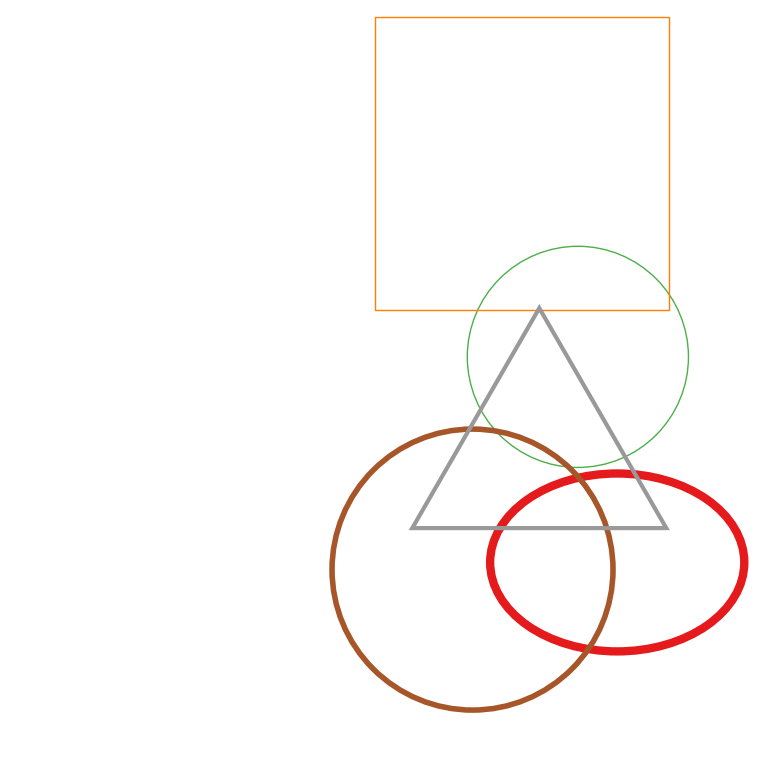[{"shape": "oval", "thickness": 3, "radius": 0.83, "center": [0.802, 0.27]}, {"shape": "circle", "thickness": 0.5, "radius": 0.72, "center": [0.75, 0.537]}, {"shape": "square", "thickness": 0.5, "radius": 0.95, "center": [0.678, 0.788]}, {"shape": "circle", "thickness": 2, "radius": 0.91, "center": [0.614, 0.26]}, {"shape": "triangle", "thickness": 1.5, "radius": 0.95, "center": [0.7, 0.409]}]